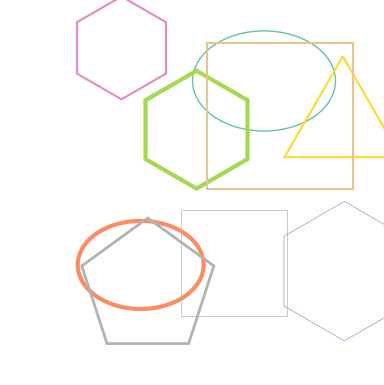[{"shape": "oval", "thickness": 1, "radius": 0.93, "center": [0.686, 0.79]}, {"shape": "oval", "thickness": 3, "radius": 0.82, "center": [0.365, 0.312]}, {"shape": "hexagon", "thickness": 0.5, "radius": 0.91, "center": [0.894, 0.296]}, {"shape": "hexagon", "thickness": 1.5, "radius": 0.67, "center": [0.316, 0.876]}, {"shape": "hexagon", "thickness": 3, "radius": 0.76, "center": [0.51, 0.663]}, {"shape": "triangle", "thickness": 1.5, "radius": 0.87, "center": [0.89, 0.679]}, {"shape": "square", "thickness": 1.5, "radius": 0.95, "center": [0.728, 0.698]}, {"shape": "pentagon", "thickness": 2, "radius": 0.9, "center": [0.384, 0.254]}, {"shape": "square", "thickness": 0.5, "radius": 0.69, "center": [0.608, 0.317]}]